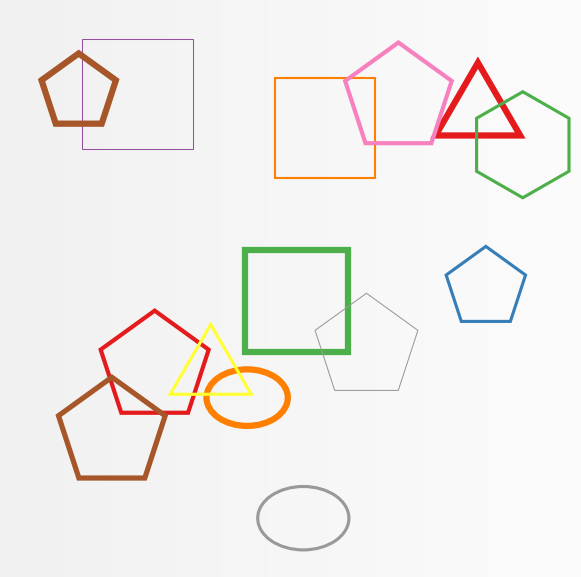[{"shape": "triangle", "thickness": 3, "radius": 0.42, "center": [0.822, 0.807]}, {"shape": "pentagon", "thickness": 2, "radius": 0.49, "center": [0.266, 0.363]}, {"shape": "pentagon", "thickness": 1.5, "radius": 0.36, "center": [0.836, 0.501]}, {"shape": "hexagon", "thickness": 1.5, "radius": 0.46, "center": [0.899, 0.748]}, {"shape": "square", "thickness": 3, "radius": 0.44, "center": [0.51, 0.478]}, {"shape": "square", "thickness": 0.5, "radius": 0.48, "center": [0.236, 0.836]}, {"shape": "square", "thickness": 1, "radius": 0.43, "center": [0.559, 0.777]}, {"shape": "oval", "thickness": 3, "radius": 0.35, "center": [0.425, 0.311]}, {"shape": "triangle", "thickness": 1.5, "radius": 0.4, "center": [0.363, 0.357]}, {"shape": "pentagon", "thickness": 3, "radius": 0.34, "center": [0.135, 0.839]}, {"shape": "pentagon", "thickness": 2.5, "radius": 0.48, "center": [0.192, 0.249]}, {"shape": "pentagon", "thickness": 2, "radius": 0.48, "center": [0.685, 0.829]}, {"shape": "pentagon", "thickness": 0.5, "radius": 0.47, "center": [0.631, 0.398]}, {"shape": "oval", "thickness": 1.5, "radius": 0.39, "center": [0.522, 0.102]}]